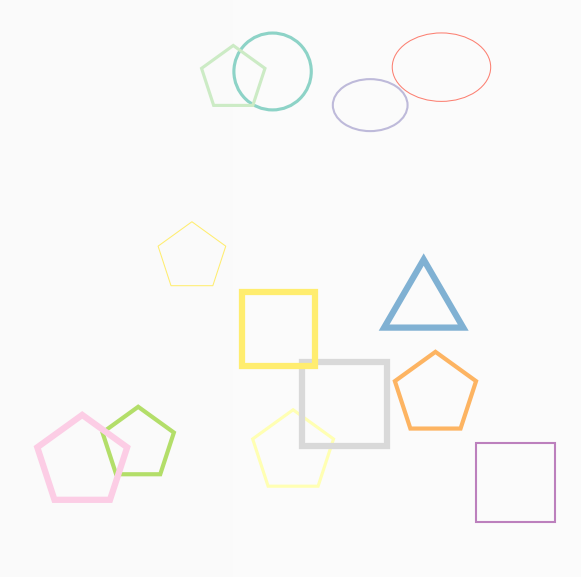[{"shape": "circle", "thickness": 1.5, "radius": 0.33, "center": [0.469, 0.875]}, {"shape": "pentagon", "thickness": 1.5, "radius": 0.37, "center": [0.504, 0.216]}, {"shape": "oval", "thickness": 1, "radius": 0.32, "center": [0.637, 0.817]}, {"shape": "oval", "thickness": 0.5, "radius": 0.42, "center": [0.76, 0.883]}, {"shape": "triangle", "thickness": 3, "radius": 0.39, "center": [0.729, 0.471]}, {"shape": "pentagon", "thickness": 2, "radius": 0.37, "center": [0.749, 0.316]}, {"shape": "pentagon", "thickness": 2, "radius": 0.32, "center": [0.238, 0.23]}, {"shape": "pentagon", "thickness": 3, "radius": 0.41, "center": [0.141, 0.199]}, {"shape": "square", "thickness": 3, "radius": 0.37, "center": [0.593, 0.299]}, {"shape": "square", "thickness": 1, "radius": 0.34, "center": [0.887, 0.163]}, {"shape": "pentagon", "thickness": 1.5, "radius": 0.29, "center": [0.401, 0.863]}, {"shape": "square", "thickness": 3, "radius": 0.32, "center": [0.479, 0.429]}, {"shape": "pentagon", "thickness": 0.5, "radius": 0.31, "center": [0.33, 0.554]}]